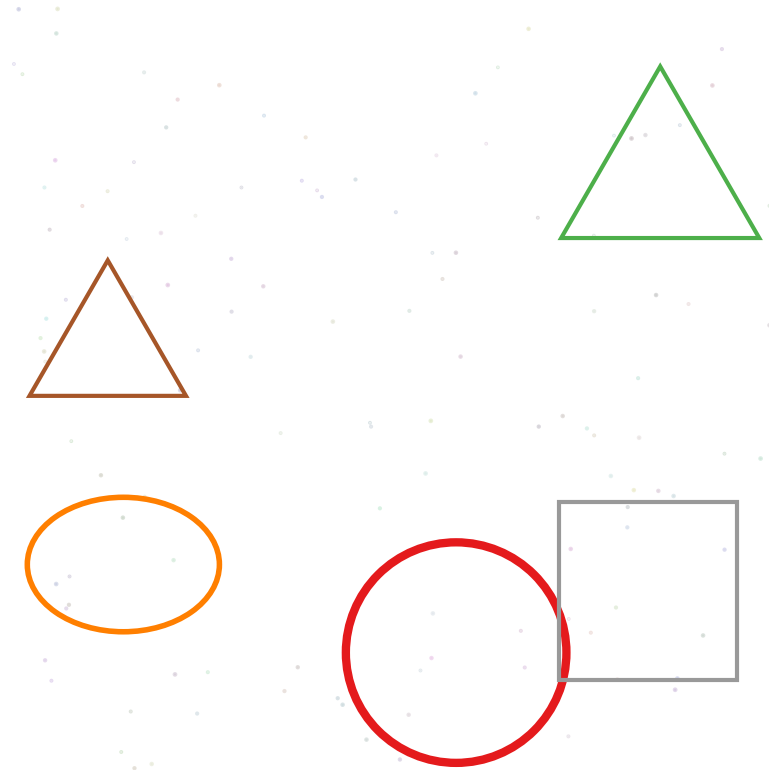[{"shape": "circle", "thickness": 3, "radius": 0.72, "center": [0.592, 0.152]}, {"shape": "triangle", "thickness": 1.5, "radius": 0.74, "center": [0.857, 0.765]}, {"shape": "oval", "thickness": 2, "radius": 0.62, "center": [0.16, 0.267]}, {"shape": "triangle", "thickness": 1.5, "radius": 0.59, "center": [0.14, 0.545]}, {"shape": "square", "thickness": 1.5, "radius": 0.58, "center": [0.842, 0.232]}]